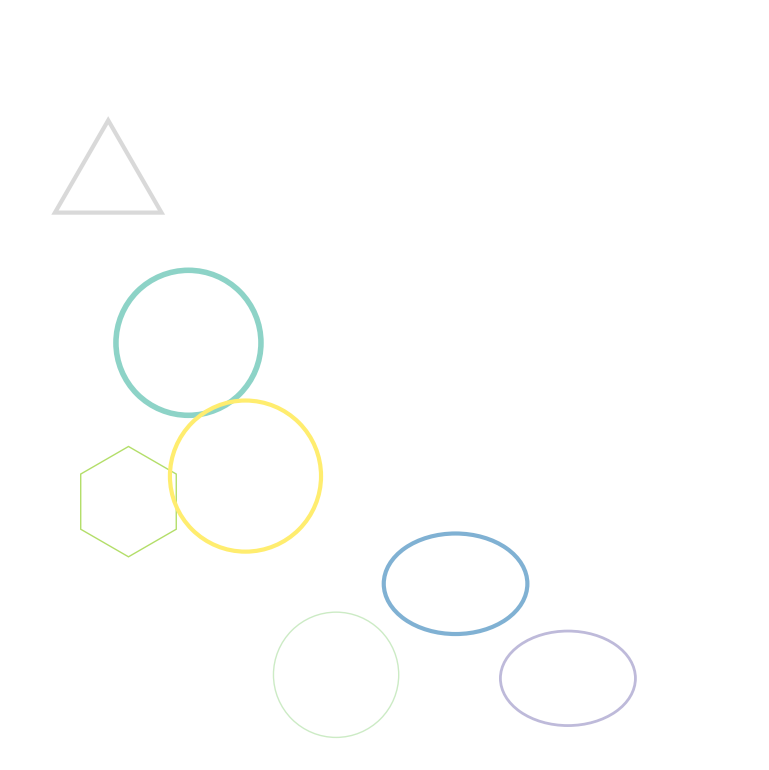[{"shape": "circle", "thickness": 2, "radius": 0.47, "center": [0.245, 0.555]}, {"shape": "oval", "thickness": 1, "radius": 0.44, "center": [0.738, 0.119]}, {"shape": "oval", "thickness": 1.5, "radius": 0.47, "center": [0.592, 0.242]}, {"shape": "hexagon", "thickness": 0.5, "radius": 0.36, "center": [0.167, 0.349]}, {"shape": "triangle", "thickness": 1.5, "radius": 0.4, "center": [0.141, 0.764]}, {"shape": "circle", "thickness": 0.5, "radius": 0.41, "center": [0.436, 0.124]}, {"shape": "circle", "thickness": 1.5, "radius": 0.49, "center": [0.319, 0.382]}]